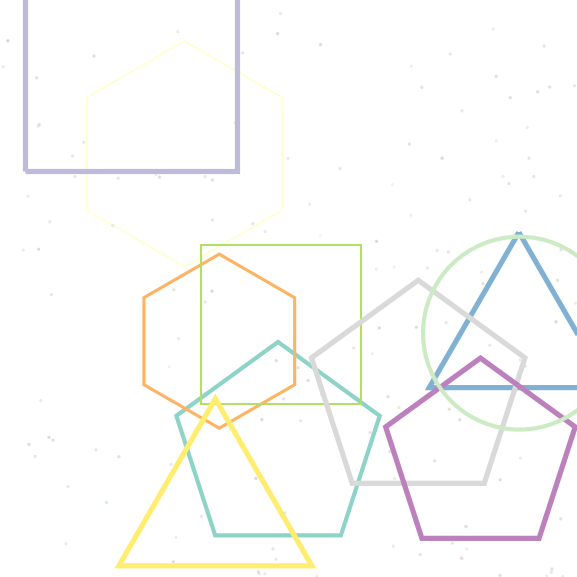[{"shape": "pentagon", "thickness": 2, "radius": 0.93, "center": [0.481, 0.222]}, {"shape": "hexagon", "thickness": 0.5, "radius": 0.98, "center": [0.319, 0.733]}, {"shape": "square", "thickness": 2.5, "radius": 0.92, "center": [0.226, 0.886]}, {"shape": "triangle", "thickness": 2.5, "radius": 0.9, "center": [0.898, 0.418]}, {"shape": "hexagon", "thickness": 1.5, "radius": 0.75, "center": [0.38, 0.408]}, {"shape": "square", "thickness": 1, "radius": 0.69, "center": [0.487, 0.437]}, {"shape": "pentagon", "thickness": 2.5, "radius": 0.97, "center": [0.724, 0.319]}, {"shape": "pentagon", "thickness": 2.5, "radius": 0.86, "center": [0.832, 0.207]}, {"shape": "circle", "thickness": 2, "radius": 0.84, "center": [0.9, 0.422]}, {"shape": "triangle", "thickness": 2.5, "radius": 0.96, "center": [0.373, 0.116]}]